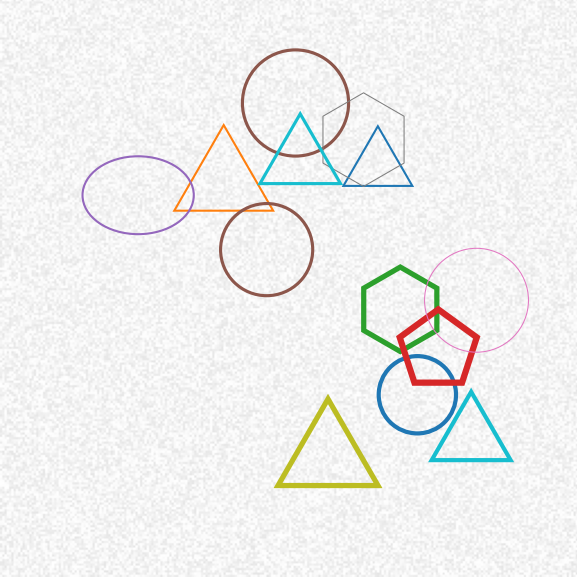[{"shape": "circle", "thickness": 2, "radius": 0.33, "center": [0.723, 0.316]}, {"shape": "triangle", "thickness": 1, "radius": 0.34, "center": [0.654, 0.712]}, {"shape": "triangle", "thickness": 1, "radius": 0.49, "center": [0.387, 0.684]}, {"shape": "hexagon", "thickness": 2.5, "radius": 0.37, "center": [0.693, 0.464]}, {"shape": "pentagon", "thickness": 3, "radius": 0.35, "center": [0.759, 0.393]}, {"shape": "oval", "thickness": 1, "radius": 0.48, "center": [0.239, 0.661]}, {"shape": "circle", "thickness": 1.5, "radius": 0.4, "center": [0.462, 0.567]}, {"shape": "circle", "thickness": 1.5, "radius": 0.46, "center": [0.512, 0.821]}, {"shape": "circle", "thickness": 0.5, "radius": 0.45, "center": [0.825, 0.479]}, {"shape": "hexagon", "thickness": 0.5, "radius": 0.41, "center": [0.629, 0.757]}, {"shape": "triangle", "thickness": 2.5, "radius": 0.5, "center": [0.568, 0.208]}, {"shape": "triangle", "thickness": 1.5, "radius": 0.4, "center": [0.52, 0.721]}, {"shape": "triangle", "thickness": 2, "radius": 0.39, "center": [0.816, 0.242]}]